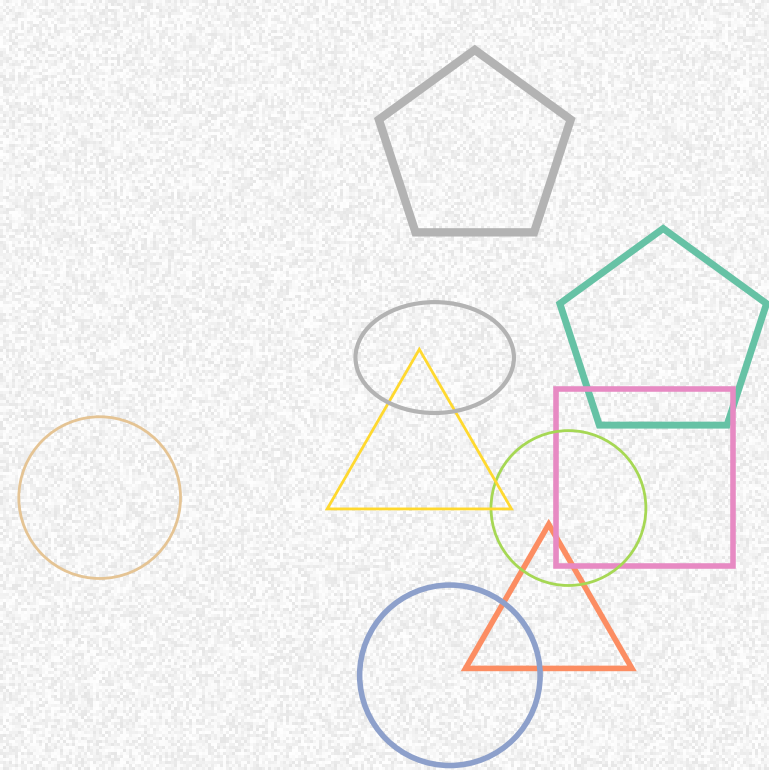[{"shape": "pentagon", "thickness": 2.5, "radius": 0.71, "center": [0.861, 0.562]}, {"shape": "triangle", "thickness": 2, "radius": 0.62, "center": [0.713, 0.194]}, {"shape": "circle", "thickness": 2, "radius": 0.59, "center": [0.584, 0.123]}, {"shape": "square", "thickness": 2, "radius": 0.57, "center": [0.837, 0.38]}, {"shape": "circle", "thickness": 1, "radius": 0.5, "center": [0.738, 0.34]}, {"shape": "triangle", "thickness": 1, "radius": 0.69, "center": [0.545, 0.408]}, {"shape": "circle", "thickness": 1, "radius": 0.53, "center": [0.129, 0.354]}, {"shape": "oval", "thickness": 1.5, "radius": 0.51, "center": [0.565, 0.536]}, {"shape": "pentagon", "thickness": 3, "radius": 0.65, "center": [0.617, 0.804]}]